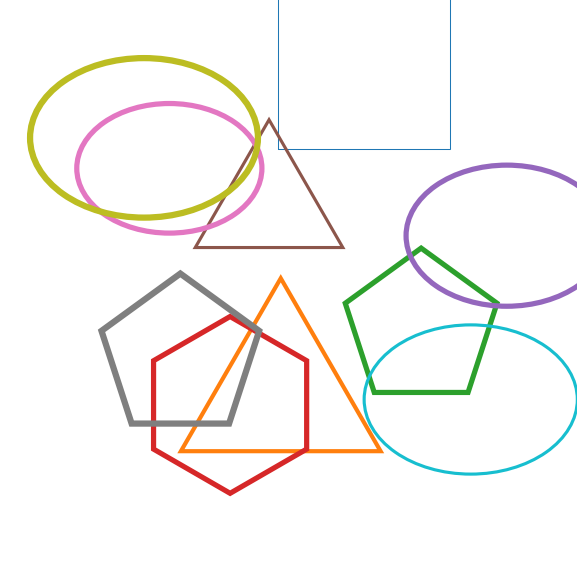[{"shape": "square", "thickness": 0.5, "radius": 0.74, "center": [0.63, 0.89]}, {"shape": "triangle", "thickness": 2, "radius": 1.0, "center": [0.486, 0.318]}, {"shape": "pentagon", "thickness": 2.5, "radius": 0.69, "center": [0.729, 0.431]}, {"shape": "hexagon", "thickness": 2.5, "radius": 0.77, "center": [0.398, 0.298]}, {"shape": "oval", "thickness": 2.5, "radius": 0.87, "center": [0.878, 0.591]}, {"shape": "triangle", "thickness": 1.5, "radius": 0.74, "center": [0.466, 0.644]}, {"shape": "oval", "thickness": 2.5, "radius": 0.8, "center": [0.293, 0.708]}, {"shape": "pentagon", "thickness": 3, "radius": 0.72, "center": [0.312, 0.382]}, {"shape": "oval", "thickness": 3, "radius": 0.99, "center": [0.249, 0.76]}, {"shape": "oval", "thickness": 1.5, "radius": 0.92, "center": [0.815, 0.307]}]